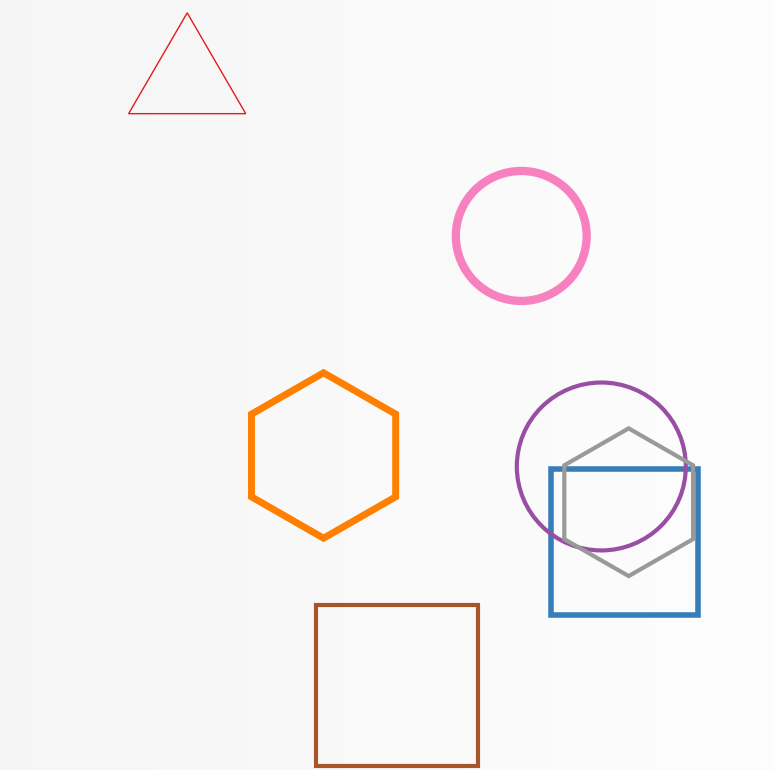[{"shape": "triangle", "thickness": 0.5, "radius": 0.44, "center": [0.242, 0.896]}, {"shape": "square", "thickness": 2, "radius": 0.47, "center": [0.806, 0.296]}, {"shape": "circle", "thickness": 1.5, "radius": 0.55, "center": [0.776, 0.394]}, {"shape": "hexagon", "thickness": 2.5, "radius": 0.54, "center": [0.418, 0.408]}, {"shape": "square", "thickness": 1.5, "radius": 0.52, "center": [0.512, 0.11]}, {"shape": "circle", "thickness": 3, "radius": 0.42, "center": [0.673, 0.694]}, {"shape": "hexagon", "thickness": 1.5, "radius": 0.48, "center": [0.811, 0.348]}]